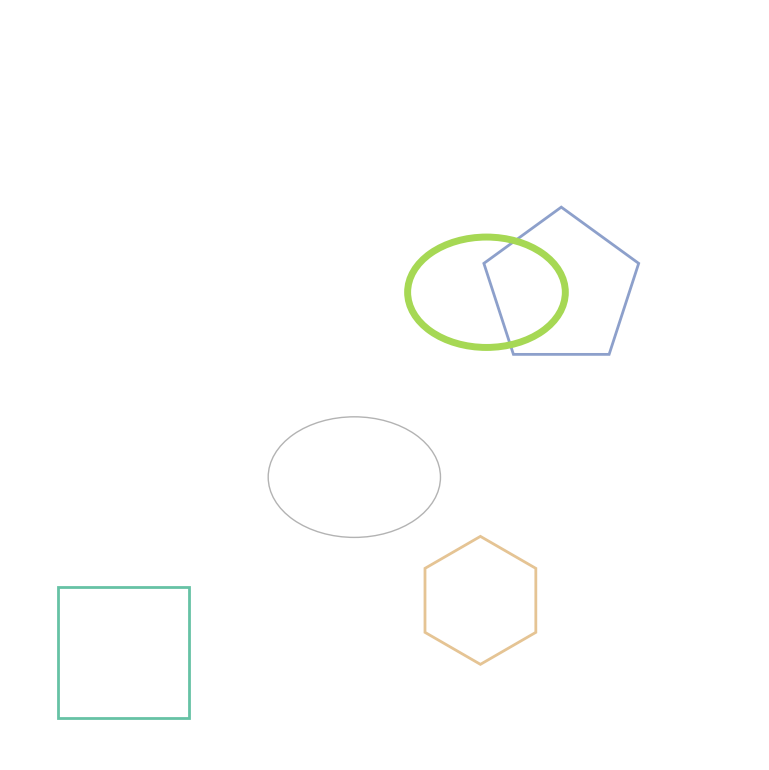[{"shape": "square", "thickness": 1, "radius": 0.43, "center": [0.161, 0.153]}, {"shape": "pentagon", "thickness": 1, "radius": 0.53, "center": [0.729, 0.625]}, {"shape": "oval", "thickness": 2.5, "radius": 0.51, "center": [0.632, 0.62]}, {"shape": "hexagon", "thickness": 1, "radius": 0.42, "center": [0.624, 0.22]}, {"shape": "oval", "thickness": 0.5, "radius": 0.56, "center": [0.46, 0.38]}]